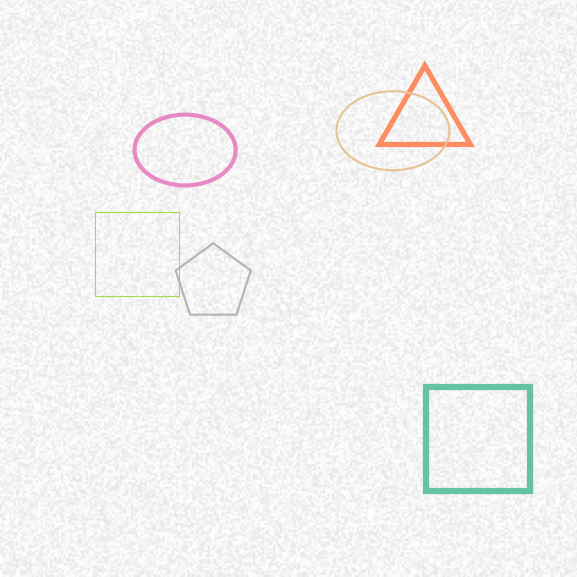[{"shape": "square", "thickness": 3, "radius": 0.45, "center": [0.827, 0.24]}, {"shape": "triangle", "thickness": 2.5, "radius": 0.46, "center": [0.736, 0.795]}, {"shape": "oval", "thickness": 2, "radius": 0.44, "center": [0.321, 0.739]}, {"shape": "square", "thickness": 0.5, "radius": 0.36, "center": [0.238, 0.559]}, {"shape": "oval", "thickness": 1, "radius": 0.49, "center": [0.68, 0.773]}, {"shape": "pentagon", "thickness": 1, "radius": 0.34, "center": [0.369, 0.51]}]